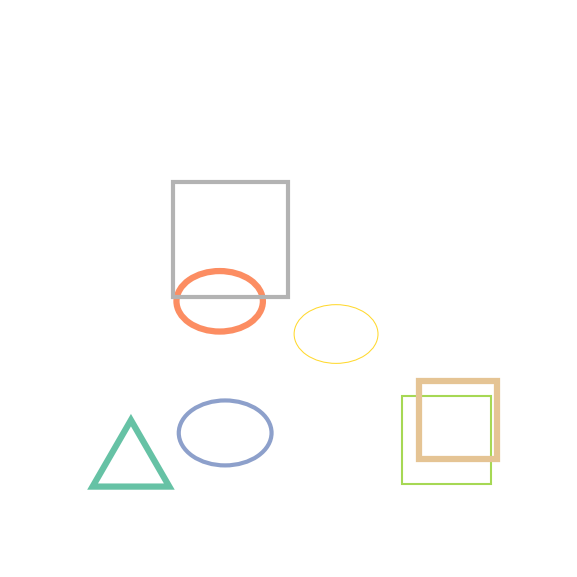[{"shape": "triangle", "thickness": 3, "radius": 0.38, "center": [0.227, 0.195]}, {"shape": "oval", "thickness": 3, "radius": 0.37, "center": [0.38, 0.477]}, {"shape": "oval", "thickness": 2, "radius": 0.4, "center": [0.39, 0.249]}, {"shape": "square", "thickness": 1, "radius": 0.38, "center": [0.773, 0.237]}, {"shape": "oval", "thickness": 0.5, "radius": 0.36, "center": [0.582, 0.421]}, {"shape": "square", "thickness": 3, "radius": 0.34, "center": [0.793, 0.272]}, {"shape": "square", "thickness": 2, "radius": 0.5, "center": [0.398, 0.585]}]